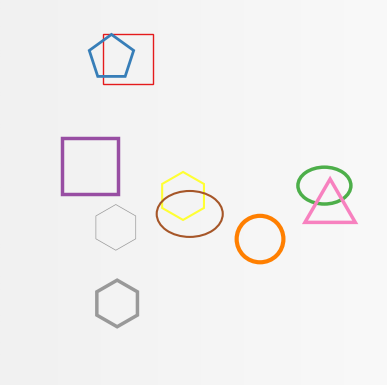[{"shape": "square", "thickness": 1, "radius": 0.32, "center": [0.331, 0.848]}, {"shape": "pentagon", "thickness": 2, "radius": 0.3, "center": [0.288, 0.85]}, {"shape": "oval", "thickness": 2.5, "radius": 0.34, "center": [0.837, 0.518]}, {"shape": "square", "thickness": 2.5, "radius": 0.36, "center": [0.232, 0.569]}, {"shape": "circle", "thickness": 3, "radius": 0.3, "center": [0.671, 0.379]}, {"shape": "hexagon", "thickness": 1.5, "radius": 0.31, "center": [0.472, 0.491]}, {"shape": "oval", "thickness": 1.5, "radius": 0.43, "center": [0.49, 0.444]}, {"shape": "triangle", "thickness": 2.5, "radius": 0.38, "center": [0.852, 0.46]}, {"shape": "hexagon", "thickness": 0.5, "radius": 0.3, "center": [0.299, 0.409]}, {"shape": "hexagon", "thickness": 2.5, "radius": 0.3, "center": [0.302, 0.212]}]